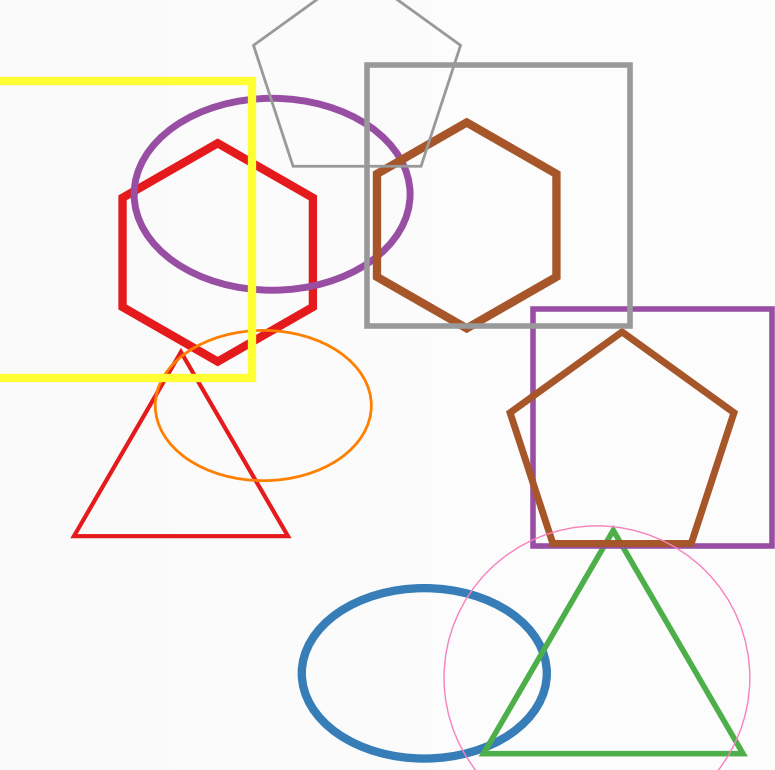[{"shape": "triangle", "thickness": 1.5, "radius": 0.8, "center": [0.233, 0.383]}, {"shape": "hexagon", "thickness": 3, "radius": 0.71, "center": [0.281, 0.672]}, {"shape": "oval", "thickness": 3, "radius": 0.79, "center": [0.547, 0.126]}, {"shape": "triangle", "thickness": 2, "radius": 0.97, "center": [0.791, 0.118]}, {"shape": "oval", "thickness": 2.5, "radius": 0.89, "center": [0.351, 0.748]}, {"shape": "square", "thickness": 2, "radius": 0.77, "center": [0.843, 0.445]}, {"shape": "oval", "thickness": 1, "radius": 0.7, "center": [0.34, 0.473]}, {"shape": "square", "thickness": 3, "radius": 0.96, "center": [0.133, 0.702]}, {"shape": "hexagon", "thickness": 3, "radius": 0.67, "center": [0.602, 0.707]}, {"shape": "pentagon", "thickness": 2.5, "radius": 0.76, "center": [0.803, 0.417]}, {"shape": "circle", "thickness": 0.5, "radius": 0.99, "center": [0.77, 0.12]}, {"shape": "square", "thickness": 2, "radius": 0.85, "center": [0.644, 0.746]}, {"shape": "pentagon", "thickness": 1, "radius": 0.7, "center": [0.461, 0.898]}]